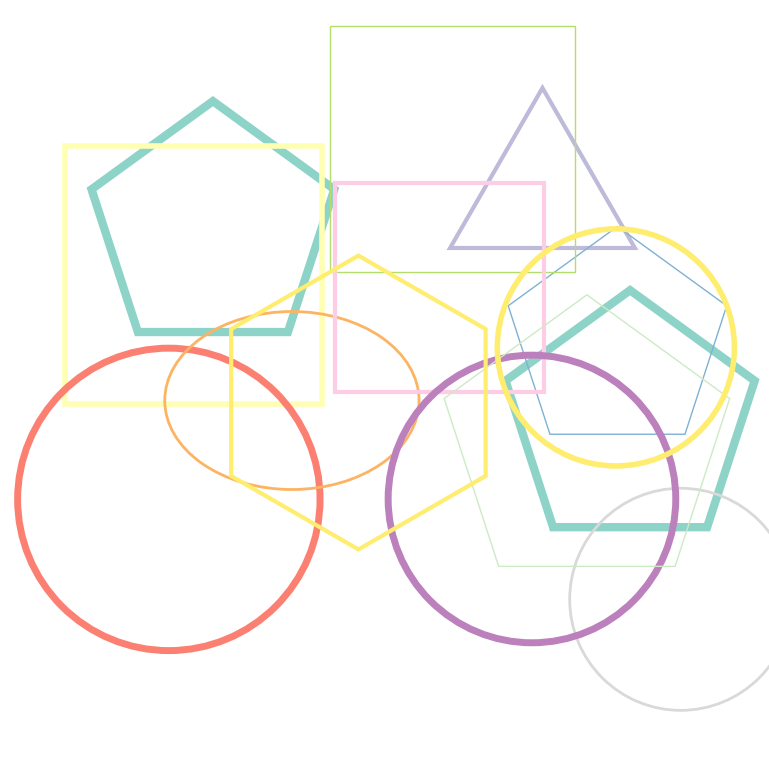[{"shape": "pentagon", "thickness": 3, "radius": 0.83, "center": [0.277, 0.703]}, {"shape": "pentagon", "thickness": 3, "radius": 0.85, "center": [0.818, 0.453]}, {"shape": "square", "thickness": 2, "radius": 0.84, "center": [0.251, 0.643]}, {"shape": "triangle", "thickness": 1.5, "radius": 0.69, "center": [0.705, 0.747]}, {"shape": "circle", "thickness": 2.5, "radius": 0.98, "center": [0.219, 0.351]}, {"shape": "pentagon", "thickness": 0.5, "radius": 0.75, "center": [0.802, 0.557]}, {"shape": "oval", "thickness": 1, "radius": 0.83, "center": [0.379, 0.48]}, {"shape": "square", "thickness": 0.5, "radius": 0.8, "center": [0.588, 0.806]}, {"shape": "square", "thickness": 1.5, "radius": 0.68, "center": [0.571, 0.627]}, {"shape": "circle", "thickness": 1, "radius": 0.72, "center": [0.884, 0.222]}, {"shape": "circle", "thickness": 2.5, "radius": 0.93, "center": [0.691, 0.352]}, {"shape": "pentagon", "thickness": 0.5, "radius": 0.97, "center": [0.762, 0.422]}, {"shape": "hexagon", "thickness": 1.5, "radius": 0.95, "center": [0.465, 0.477]}, {"shape": "circle", "thickness": 2, "radius": 0.77, "center": [0.8, 0.549]}]